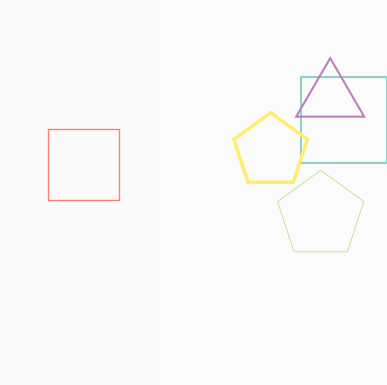[{"shape": "square", "thickness": 1.5, "radius": 0.56, "center": [0.888, 0.688]}, {"shape": "square", "thickness": 1, "radius": 0.46, "center": [0.215, 0.573]}, {"shape": "pentagon", "thickness": 0.5, "radius": 0.59, "center": [0.828, 0.441]}, {"shape": "triangle", "thickness": 1.5, "radius": 0.51, "center": [0.852, 0.748]}, {"shape": "pentagon", "thickness": 2.5, "radius": 0.5, "center": [0.699, 0.607]}]